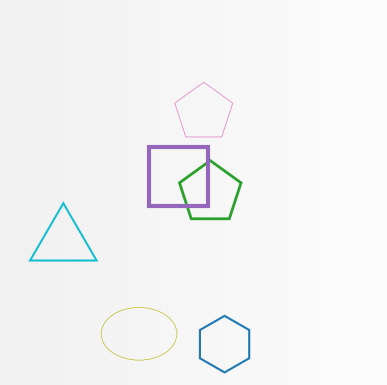[{"shape": "hexagon", "thickness": 1.5, "radius": 0.37, "center": [0.58, 0.106]}, {"shape": "pentagon", "thickness": 2, "radius": 0.42, "center": [0.543, 0.499]}, {"shape": "square", "thickness": 3, "radius": 0.38, "center": [0.46, 0.542]}, {"shape": "pentagon", "thickness": 0.5, "radius": 0.39, "center": [0.526, 0.708]}, {"shape": "oval", "thickness": 0.5, "radius": 0.49, "center": [0.359, 0.133]}, {"shape": "triangle", "thickness": 1.5, "radius": 0.5, "center": [0.163, 0.373]}]